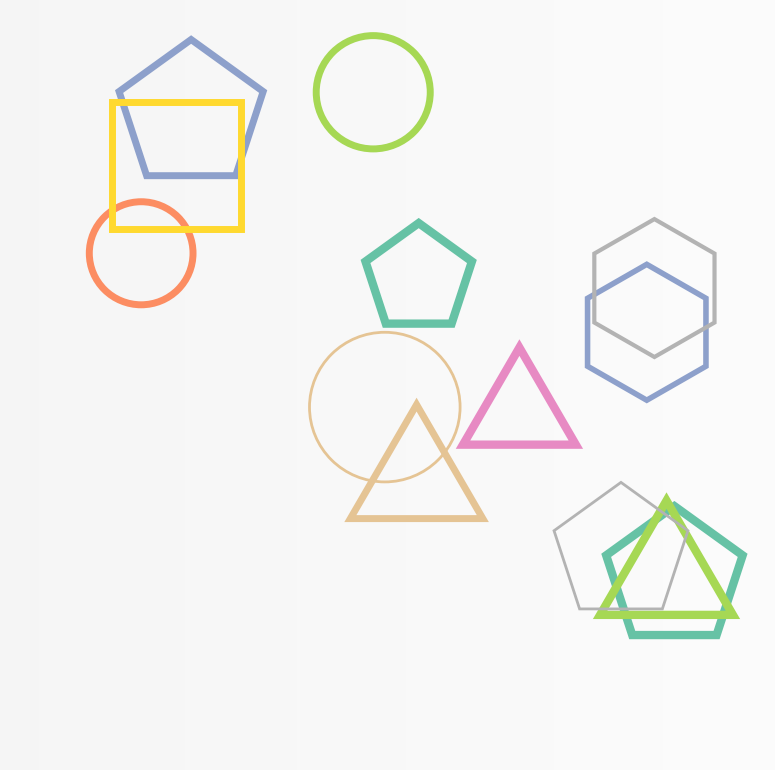[{"shape": "pentagon", "thickness": 3, "radius": 0.46, "center": [0.87, 0.25]}, {"shape": "pentagon", "thickness": 3, "radius": 0.36, "center": [0.54, 0.638]}, {"shape": "circle", "thickness": 2.5, "radius": 0.33, "center": [0.182, 0.671]}, {"shape": "pentagon", "thickness": 2.5, "radius": 0.49, "center": [0.247, 0.851]}, {"shape": "hexagon", "thickness": 2, "radius": 0.44, "center": [0.835, 0.568]}, {"shape": "triangle", "thickness": 3, "radius": 0.42, "center": [0.67, 0.465]}, {"shape": "circle", "thickness": 2.5, "radius": 0.37, "center": [0.482, 0.88]}, {"shape": "triangle", "thickness": 3, "radius": 0.49, "center": [0.86, 0.251]}, {"shape": "square", "thickness": 2.5, "radius": 0.41, "center": [0.228, 0.785]}, {"shape": "circle", "thickness": 1, "radius": 0.49, "center": [0.497, 0.471]}, {"shape": "triangle", "thickness": 2.5, "radius": 0.49, "center": [0.538, 0.376]}, {"shape": "pentagon", "thickness": 1, "radius": 0.45, "center": [0.801, 0.283]}, {"shape": "hexagon", "thickness": 1.5, "radius": 0.45, "center": [0.844, 0.626]}]